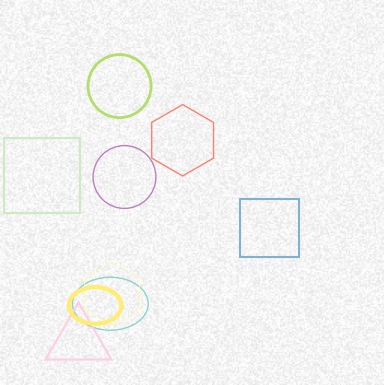[{"shape": "oval", "thickness": 1, "radius": 0.49, "center": [0.287, 0.211]}, {"shape": "hexagon", "thickness": 0.5, "radius": 0.41, "center": [0.292, 0.237]}, {"shape": "hexagon", "thickness": 1, "radius": 0.46, "center": [0.474, 0.636]}, {"shape": "square", "thickness": 1.5, "radius": 0.38, "center": [0.7, 0.408]}, {"shape": "circle", "thickness": 2, "radius": 0.41, "center": [0.311, 0.776]}, {"shape": "triangle", "thickness": 1.5, "radius": 0.49, "center": [0.204, 0.116]}, {"shape": "circle", "thickness": 1, "radius": 0.41, "center": [0.323, 0.54]}, {"shape": "square", "thickness": 1.5, "radius": 0.49, "center": [0.109, 0.544]}, {"shape": "oval", "thickness": 3, "radius": 0.34, "center": [0.247, 0.207]}]